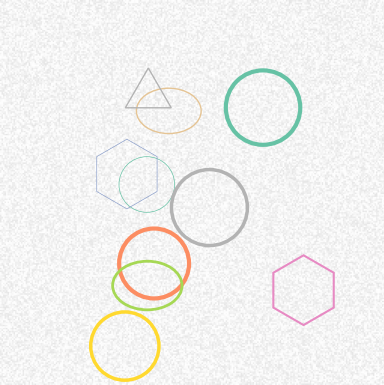[{"shape": "circle", "thickness": 0.5, "radius": 0.36, "center": [0.381, 0.521]}, {"shape": "circle", "thickness": 3, "radius": 0.48, "center": [0.683, 0.721]}, {"shape": "circle", "thickness": 3, "radius": 0.45, "center": [0.4, 0.316]}, {"shape": "hexagon", "thickness": 0.5, "radius": 0.45, "center": [0.33, 0.548]}, {"shape": "hexagon", "thickness": 1.5, "radius": 0.45, "center": [0.788, 0.246]}, {"shape": "oval", "thickness": 2, "radius": 0.45, "center": [0.383, 0.258]}, {"shape": "circle", "thickness": 2.5, "radius": 0.44, "center": [0.324, 0.101]}, {"shape": "oval", "thickness": 1, "radius": 0.42, "center": [0.438, 0.712]}, {"shape": "circle", "thickness": 2.5, "radius": 0.49, "center": [0.544, 0.461]}, {"shape": "triangle", "thickness": 1, "radius": 0.34, "center": [0.385, 0.754]}]